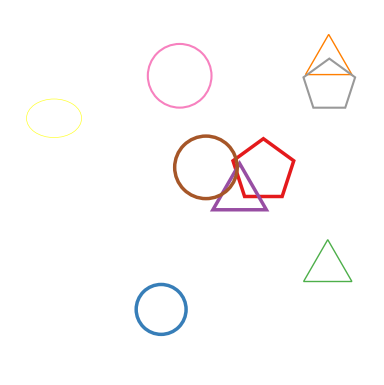[{"shape": "pentagon", "thickness": 2.5, "radius": 0.41, "center": [0.684, 0.557]}, {"shape": "circle", "thickness": 2.5, "radius": 0.32, "center": [0.419, 0.196]}, {"shape": "triangle", "thickness": 1, "radius": 0.36, "center": [0.851, 0.305]}, {"shape": "triangle", "thickness": 2.5, "radius": 0.4, "center": [0.622, 0.495]}, {"shape": "triangle", "thickness": 1, "radius": 0.35, "center": [0.854, 0.841]}, {"shape": "oval", "thickness": 0.5, "radius": 0.36, "center": [0.14, 0.693]}, {"shape": "circle", "thickness": 2.5, "radius": 0.41, "center": [0.535, 0.565]}, {"shape": "circle", "thickness": 1.5, "radius": 0.41, "center": [0.467, 0.803]}, {"shape": "pentagon", "thickness": 1.5, "radius": 0.35, "center": [0.855, 0.777]}]